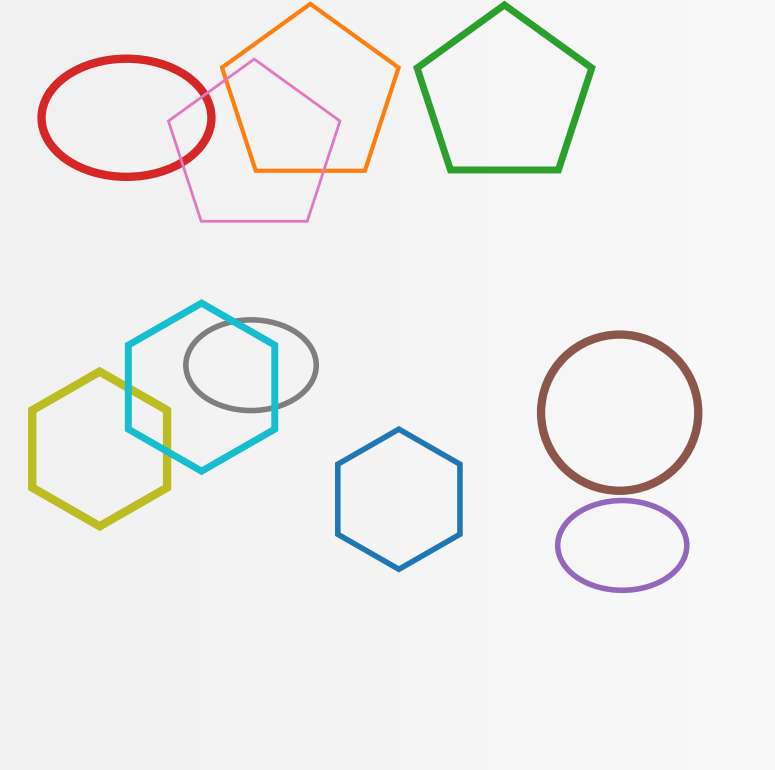[{"shape": "hexagon", "thickness": 2, "radius": 0.45, "center": [0.515, 0.352]}, {"shape": "pentagon", "thickness": 1.5, "radius": 0.6, "center": [0.4, 0.875]}, {"shape": "pentagon", "thickness": 2.5, "radius": 0.59, "center": [0.651, 0.875]}, {"shape": "oval", "thickness": 3, "radius": 0.55, "center": [0.163, 0.847]}, {"shape": "oval", "thickness": 2, "radius": 0.42, "center": [0.803, 0.292]}, {"shape": "circle", "thickness": 3, "radius": 0.51, "center": [0.8, 0.464]}, {"shape": "pentagon", "thickness": 1, "radius": 0.58, "center": [0.328, 0.807]}, {"shape": "oval", "thickness": 2, "radius": 0.42, "center": [0.324, 0.526]}, {"shape": "hexagon", "thickness": 3, "radius": 0.5, "center": [0.129, 0.417]}, {"shape": "hexagon", "thickness": 2.5, "radius": 0.55, "center": [0.26, 0.497]}]